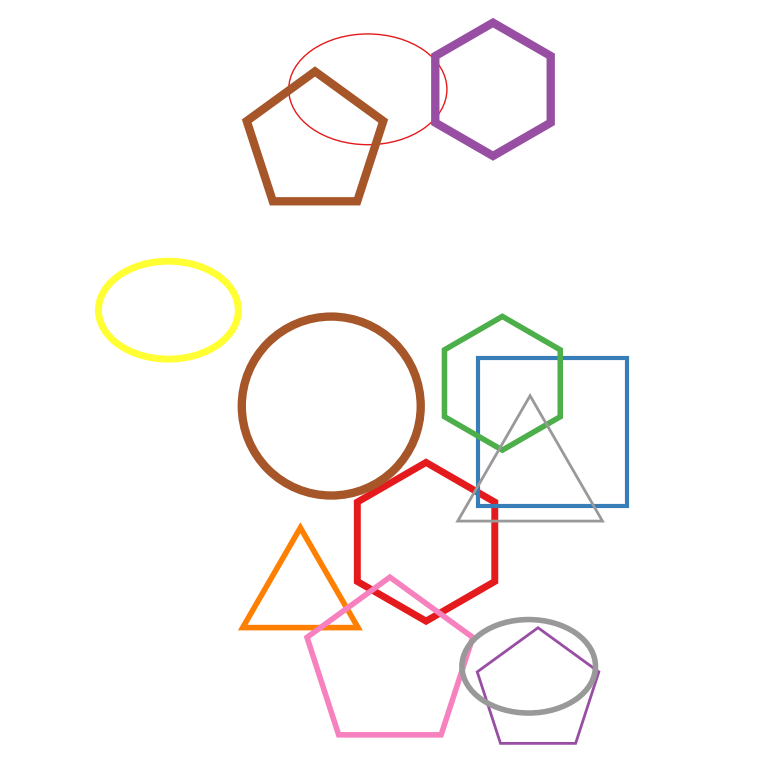[{"shape": "oval", "thickness": 0.5, "radius": 0.51, "center": [0.478, 0.884]}, {"shape": "hexagon", "thickness": 2.5, "radius": 0.52, "center": [0.553, 0.296]}, {"shape": "square", "thickness": 1.5, "radius": 0.48, "center": [0.717, 0.439]}, {"shape": "hexagon", "thickness": 2, "radius": 0.43, "center": [0.652, 0.502]}, {"shape": "hexagon", "thickness": 3, "radius": 0.43, "center": [0.64, 0.884]}, {"shape": "pentagon", "thickness": 1, "radius": 0.42, "center": [0.699, 0.102]}, {"shape": "triangle", "thickness": 2, "radius": 0.43, "center": [0.39, 0.228]}, {"shape": "oval", "thickness": 2.5, "radius": 0.45, "center": [0.219, 0.597]}, {"shape": "pentagon", "thickness": 3, "radius": 0.47, "center": [0.409, 0.814]}, {"shape": "circle", "thickness": 3, "radius": 0.58, "center": [0.43, 0.473]}, {"shape": "pentagon", "thickness": 2, "radius": 0.57, "center": [0.506, 0.137]}, {"shape": "triangle", "thickness": 1, "radius": 0.54, "center": [0.688, 0.378]}, {"shape": "oval", "thickness": 2, "radius": 0.43, "center": [0.687, 0.135]}]